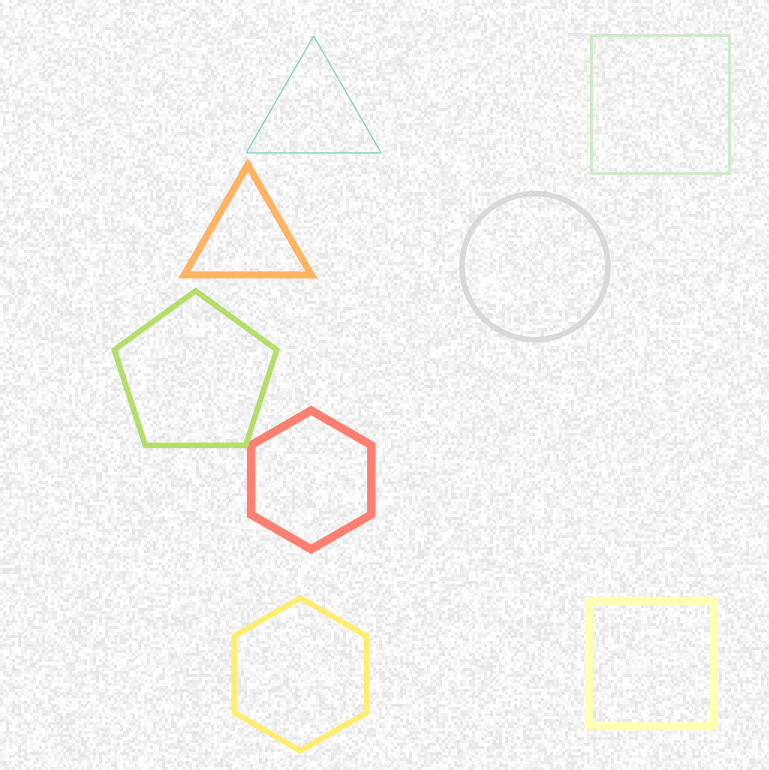[{"shape": "triangle", "thickness": 0.5, "radius": 0.51, "center": [0.407, 0.852]}, {"shape": "square", "thickness": 3, "radius": 0.41, "center": [0.846, 0.138]}, {"shape": "hexagon", "thickness": 3, "radius": 0.45, "center": [0.404, 0.377]}, {"shape": "triangle", "thickness": 2.5, "radius": 0.48, "center": [0.322, 0.691]}, {"shape": "pentagon", "thickness": 2, "radius": 0.55, "center": [0.254, 0.511]}, {"shape": "circle", "thickness": 2, "radius": 0.47, "center": [0.695, 0.654]}, {"shape": "square", "thickness": 1, "radius": 0.45, "center": [0.857, 0.865]}, {"shape": "hexagon", "thickness": 2, "radius": 0.5, "center": [0.39, 0.124]}]